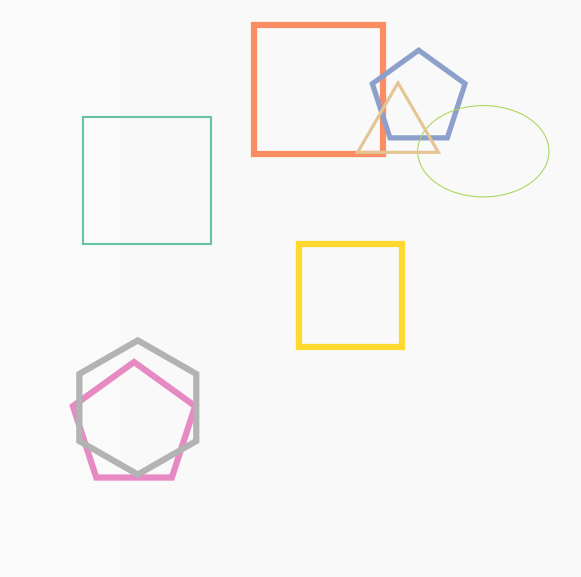[{"shape": "square", "thickness": 1, "radius": 0.55, "center": [0.253, 0.687]}, {"shape": "square", "thickness": 3, "radius": 0.55, "center": [0.547, 0.844]}, {"shape": "pentagon", "thickness": 2.5, "radius": 0.42, "center": [0.72, 0.828]}, {"shape": "pentagon", "thickness": 3, "radius": 0.55, "center": [0.231, 0.262]}, {"shape": "oval", "thickness": 0.5, "radius": 0.56, "center": [0.832, 0.737]}, {"shape": "square", "thickness": 3, "radius": 0.44, "center": [0.603, 0.488]}, {"shape": "triangle", "thickness": 1.5, "radius": 0.4, "center": [0.685, 0.775]}, {"shape": "hexagon", "thickness": 3, "radius": 0.58, "center": [0.237, 0.294]}]